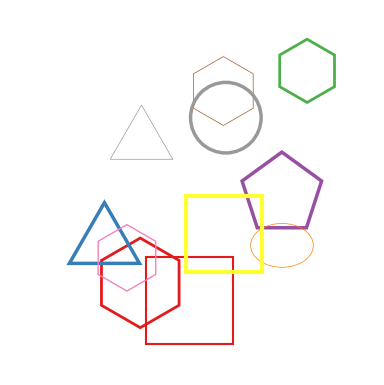[{"shape": "hexagon", "thickness": 2, "radius": 0.58, "center": [0.364, 0.265]}, {"shape": "square", "thickness": 1.5, "radius": 0.57, "center": [0.491, 0.22]}, {"shape": "triangle", "thickness": 2.5, "radius": 0.53, "center": [0.271, 0.368]}, {"shape": "hexagon", "thickness": 2, "radius": 0.41, "center": [0.798, 0.816]}, {"shape": "pentagon", "thickness": 2.5, "radius": 0.54, "center": [0.732, 0.496]}, {"shape": "oval", "thickness": 0.5, "radius": 0.41, "center": [0.732, 0.363]}, {"shape": "square", "thickness": 3, "radius": 0.49, "center": [0.581, 0.393]}, {"shape": "hexagon", "thickness": 0.5, "radius": 0.45, "center": [0.58, 0.764]}, {"shape": "hexagon", "thickness": 1, "radius": 0.43, "center": [0.33, 0.33]}, {"shape": "triangle", "thickness": 0.5, "radius": 0.47, "center": [0.368, 0.633]}, {"shape": "circle", "thickness": 2.5, "radius": 0.46, "center": [0.587, 0.694]}]